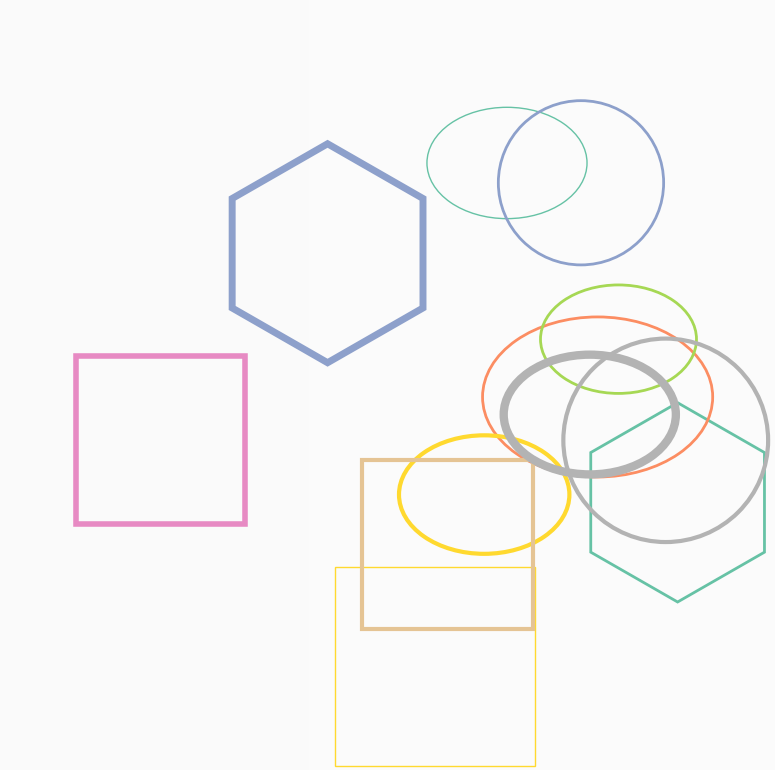[{"shape": "oval", "thickness": 0.5, "radius": 0.52, "center": [0.654, 0.788]}, {"shape": "hexagon", "thickness": 1, "radius": 0.65, "center": [0.874, 0.348]}, {"shape": "oval", "thickness": 1, "radius": 0.74, "center": [0.771, 0.484]}, {"shape": "hexagon", "thickness": 2.5, "radius": 0.71, "center": [0.423, 0.671]}, {"shape": "circle", "thickness": 1, "radius": 0.53, "center": [0.75, 0.763]}, {"shape": "square", "thickness": 2, "radius": 0.55, "center": [0.207, 0.429]}, {"shape": "oval", "thickness": 1, "radius": 0.5, "center": [0.798, 0.56]}, {"shape": "oval", "thickness": 1.5, "radius": 0.55, "center": [0.625, 0.358]}, {"shape": "square", "thickness": 0.5, "radius": 0.64, "center": [0.562, 0.134]}, {"shape": "square", "thickness": 1.5, "radius": 0.55, "center": [0.577, 0.293]}, {"shape": "circle", "thickness": 1.5, "radius": 0.66, "center": [0.859, 0.428]}, {"shape": "oval", "thickness": 3, "radius": 0.56, "center": [0.761, 0.462]}]